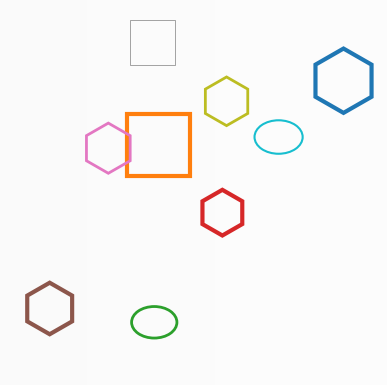[{"shape": "hexagon", "thickness": 3, "radius": 0.42, "center": [0.886, 0.79]}, {"shape": "square", "thickness": 3, "radius": 0.4, "center": [0.409, 0.624]}, {"shape": "oval", "thickness": 2, "radius": 0.29, "center": [0.398, 0.163]}, {"shape": "hexagon", "thickness": 3, "radius": 0.3, "center": [0.574, 0.448]}, {"shape": "hexagon", "thickness": 3, "radius": 0.33, "center": [0.128, 0.199]}, {"shape": "hexagon", "thickness": 2, "radius": 0.33, "center": [0.28, 0.615]}, {"shape": "square", "thickness": 0.5, "radius": 0.29, "center": [0.394, 0.89]}, {"shape": "hexagon", "thickness": 2, "radius": 0.32, "center": [0.585, 0.737]}, {"shape": "oval", "thickness": 1.5, "radius": 0.31, "center": [0.719, 0.644]}]